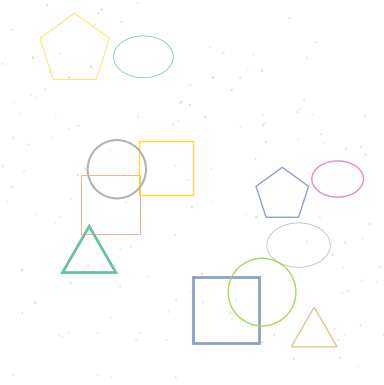[{"shape": "oval", "thickness": 0.5, "radius": 0.39, "center": [0.373, 0.852]}, {"shape": "triangle", "thickness": 2, "radius": 0.4, "center": [0.232, 0.332]}, {"shape": "square", "thickness": 0.5, "radius": 0.38, "center": [0.287, 0.469]}, {"shape": "square", "thickness": 2, "radius": 0.43, "center": [0.587, 0.195]}, {"shape": "pentagon", "thickness": 1, "radius": 0.36, "center": [0.733, 0.494]}, {"shape": "oval", "thickness": 1, "radius": 0.34, "center": [0.877, 0.535]}, {"shape": "circle", "thickness": 1, "radius": 0.44, "center": [0.681, 0.241]}, {"shape": "pentagon", "thickness": 0.5, "radius": 0.48, "center": [0.194, 0.871]}, {"shape": "square", "thickness": 1, "radius": 0.35, "center": [0.431, 0.564]}, {"shape": "triangle", "thickness": 1, "radius": 0.34, "center": [0.816, 0.133]}, {"shape": "circle", "thickness": 1.5, "radius": 0.38, "center": [0.303, 0.56]}, {"shape": "oval", "thickness": 0.5, "radius": 0.41, "center": [0.776, 0.363]}]